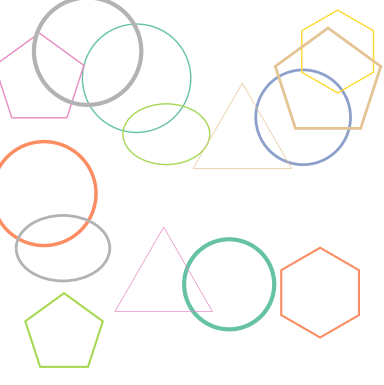[{"shape": "circle", "thickness": 1, "radius": 0.7, "center": [0.355, 0.797]}, {"shape": "circle", "thickness": 3, "radius": 0.58, "center": [0.595, 0.261]}, {"shape": "circle", "thickness": 2.5, "radius": 0.67, "center": [0.114, 0.497]}, {"shape": "hexagon", "thickness": 1.5, "radius": 0.58, "center": [0.831, 0.24]}, {"shape": "circle", "thickness": 2, "radius": 0.62, "center": [0.787, 0.695]}, {"shape": "triangle", "thickness": 0.5, "radius": 0.73, "center": [0.425, 0.264]}, {"shape": "pentagon", "thickness": 1, "radius": 0.61, "center": [0.102, 0.792]}, {"shape": "oval", "thickness": 1, "radius": 0.56, "center": [0.432, 0.651]}, {"shape": "pentagon", "thickness": 1.5, "radius": 0.53, "center": [0.166, 0.133]}, {"shape": "hexagon", "thickness": 1, "radius": 0.54, "center": [0.877, 0.866]}, {"shape": "pentagon", "thickness": 2, "radius": 0.72, "center": [0.852, 0.783]}, {"shape": "triangle", "thickness": 0.5, "radius": 0.74, "center": [0.63, 0.636]}, {"shape": "oval", "thickness": 2, "radius": 0.61, "center": [0.164, 0.355]}, {"shape": "circle", "thickness": 3, "radius": 0.7, "center": [0.228, 0.867]}]